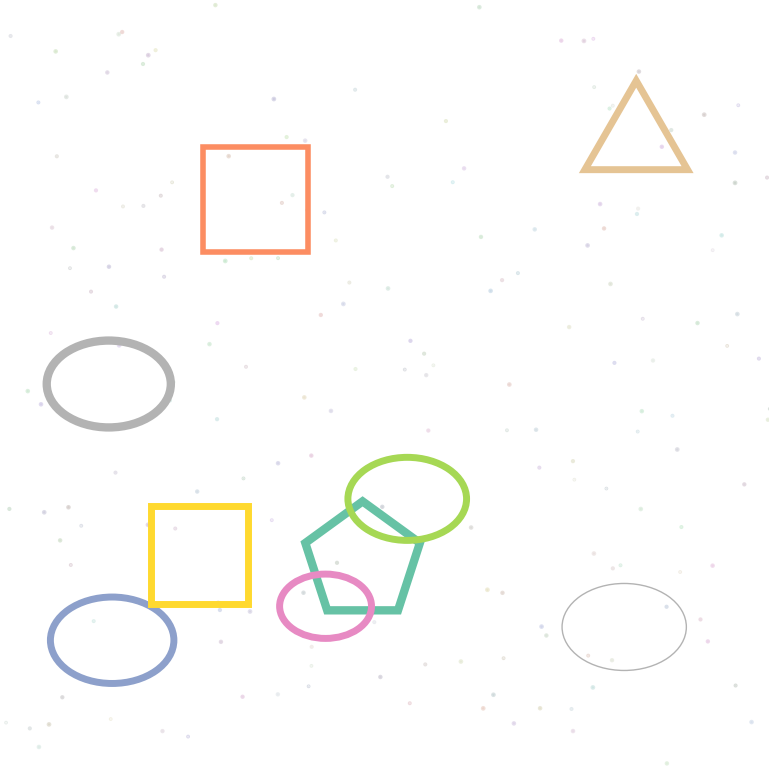[{"shape": "pentagon", "thickness": 3, "radius": 0.39, "center": [0.471, 0.271]}, {"shape": "square", "thickness": 2, "radius": 0.34, "center": [0.332, 0.741]}, {"shape": "oval", "thickness": 2.5, "radius": 0.4, "center": [0.146, 0.169]}, {"shape": "oval", "thickness": 2.5, "radius": 0.3, "center": [0.423, 0.213]}, {"shape": "oval", "thickness": 2.5, "radius": 0.39, "center": [0.529, 0.352]}, {"shape": "square", "thickness": 2.5, "radius": 0.32, "center": [0.259, 0.279]}, {"shape": "triangle", "thickness": 2.5, "radius": 0.38, "center": [0.826, 0.818]}, {"shape": "oval", "thickness": 3, "radius": 0.4, "center": [0.141, 0.501]}, {"shape": "oval", "thickness": 0.5, "radius": 0.4, "center": [0.811, 0.186]}]